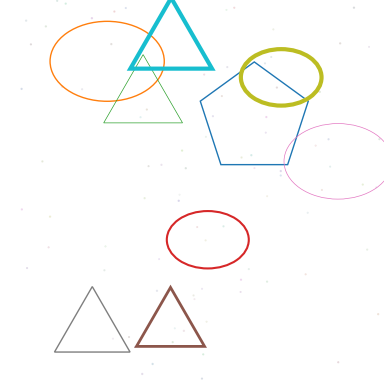[{"shape": "pentagon", "thickness": 1, "radius": 0.74, "center": [0.66, 0.692]}, {"shape": "oval", "thickness": 1, "radius": 0.74, "center": [0.278, 0.841]}, {"shape": "triangle", "thickness": 0.5, "radius": 0.59, "center": [0.372, 0.74]}, {"shape": "oval", "thickness": 1.5, "radius": 0.53, "center": [0.54, 0.377]}, {"shape": "triangle", "thickness": 2, "radius": 0.51, "center": [0.443, 0.151]}, {"shape": "oval", "thickness": 0.5, "radius": 0.7, "center": [0.878, 0.581]}, {"shape": "triangle", "thickness": 1, "radius": 0.57, "center": [0.24, 0.142]}, {"shape": "oval", "thickness": 3, "radius": 0.52, "center": [0.73, 0.799]}, {"shape": "triangle", "thickness": 3, "radius": 0.61, "center": [0.445, 0.883]}]